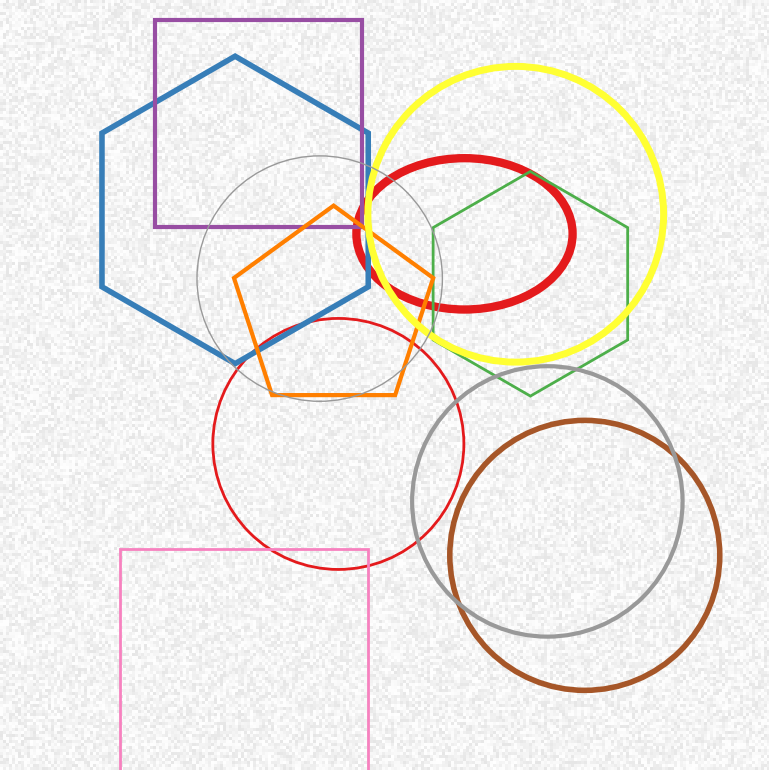[{"shape": "oval", "thickness": 3, "radius": 0.7, "center": [0.603, 0.696]}, {"shape": "circle", "thickness": 1, "radius": 0.82, "center": [0.439, 0.423]}, {"shape": "hexagon", "thickness": 2, "radius": 1.0, "center": [0.305, 0.727]}, {"shape": "hexagon", "thickness": 1, "radius": 0.73, "center": [0.689, 0.631]}, {"shape": "square", "thickness": 1.5, "radius": 0.67, "center": [0.336, 0.84]}, {"shape": "pentagon", "thickness": 1.5, "radius": 0.68, "center": [0.433, 0.597]}, {"shape": "circle", "thickness": 2.5, "radius": 0.96, "center": [0.67, 0.722]}, {"shape": "circle", "thickness": 2, "radius": 0.88, "center": [0.759, 0.279]}, {"shape": "square", "thickness": 1, "radius": 0.81, "center": [0.317, 0.126]}, {"shape": "circle", "thickness": 1.5, "radius": 0.88, "center": [0.711, 0.349]}, {"shape": "circle", "thickness": 0.5, "radius": 0.8, "center": [0.415, 0.638]}]